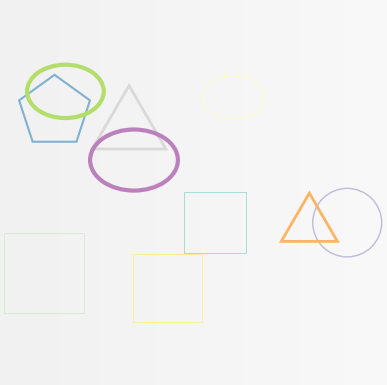[{"shape": "square", "thickness": 0.5, "radius": 0.4, "center": [0.555, 0.422]}, {"shape": "oval", "thickness": 0.5, "radius": 0.41, "center": [0.603, 0.747]}, {"shape": "circle", "thickness": 1, "radius": 0.44, "center": [0.896, 0.422]}, {"shape": "pentagon", "thickness": 1.5, "radius": 0.48, "center": [0.141, 0.71]}, {"shape": "triangle", "thickness": 2, "radius": 0.42, "center": [0.798, 0.415]}, {"shape": "oval", "thickness": 3, "radius": 0.49, "center": [0.169, 0.763]}, {"shape": "triangle", "thickness": 2, "radius": 0.55, "center": [0.333, 0.668]}, {"shape": "oval", "thickness": 3, "radius": 0.57, "center": [0.346, 0.584]}, {"shape": "square", "thickness": 0.5, "radius": 0.52, "center": [0.113, 0.29]}, {"shape": "square", "thickness": 0.5, "radius": 0.44, "center": [0.431, 0.252]}]